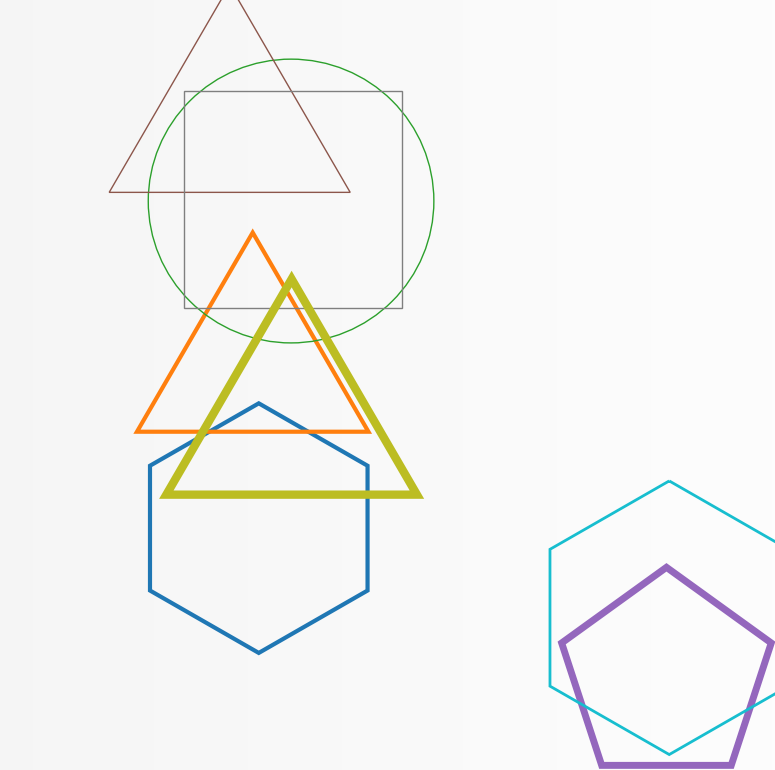[{"shape": "hexagon", "thickness": 1.5, "radius": 0.81, "center": [0.334, 0.314]}, {"shape": "triangle", "thickness": 1.5, "radius": 0.86, "center": [0.326, 0.526]}, {"shape": "circle", "thickness": 0.5, "radius": 0.92, "center": [0.376, 0.739]}, {"shape": "pentagon", "thickness": 2.5, "radius": 0.71, "center": [0.86, 0.121]}, {"shape": "triangle", "thickness": 0.5, "radius": 0.9, "center": [0.296, 0.84]}, {"shape": "square", "thickness": 0.5, "radius": 0.7, "center": [0.378, 0.741]}, {"shape": "triangle", "thickness": 3, "radius": 0.93, "center": [0.376, 0.451]}, {"shape": "hexagon", "thickness": 1, "radius": 0.89, "center": [0.864, 0.198]}]